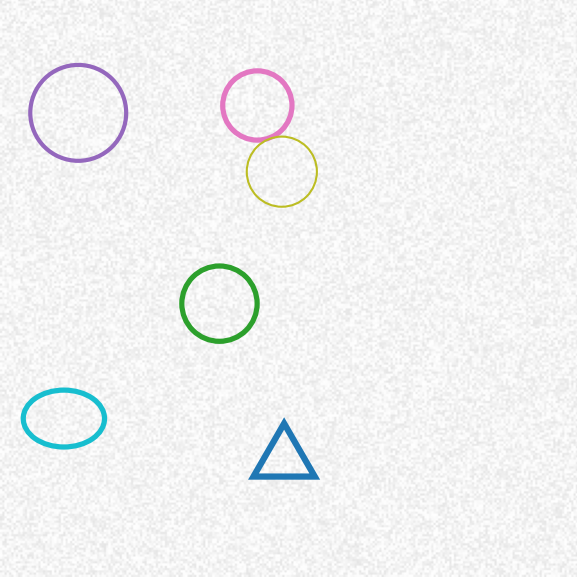[{"shape": "triangle", "thickness": 3, "radius": 0.31, "center": [0.492, 0.205]}, {"shape": "circle", "thickness": 2.5, "radius": 0.33, "center": [0.38, 0.473]}, {"shape": "circle", "thickness": 2, "radius": 0.42, "center": [0.135, 0.804]}, {"shape": "circle", "thickness": 2.5, "radius": 0.3, "center": [0.446, 0.816]}, {"shape": "circle", "thickness": 1, "radius": 0.3, "center": [0.488, 0.702]}, {"shape": "oval", "thickness": 2.5, "radius": 0.35, "center": [0.111, 0.274]}]